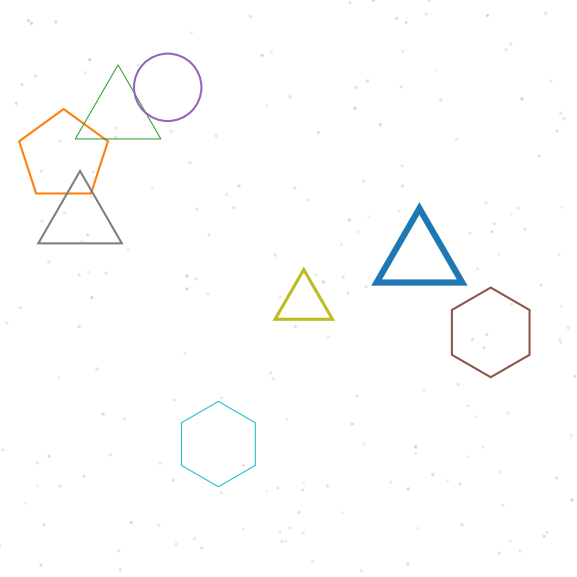[{"shape": "triangle", "thickness": 3, "radius": 0.43, "center": [0.726, 0.553]}, {"shape": "pentagon", "thickness": 1, "radius": 0.4, "center": [0.11, 0.729]}, {"shape": "triangle", "thickness": 0.5, "radius": 0.43, "center": [0.204, 0.801]}, {"shape": "circle", "thickness": 1, "radius": 0.29, "center": [0.29, 0.848]}, {"shape": "hexagon", "thickness": 1, "radius": 0.39, "center": [0.85, 0.424]}, {"shape": "triangle", "thickness": 1, "radius": 0.42, "center": [0.139, 0.62]}, {"shape": "triangle", "thickness": 1.5, "radius": 0.29, "center": [0.526, 0.475]}, {"shape": "hexagon", "thickness": 0.5, "radius": 0.37, "center": [0.378, 0.23]}]